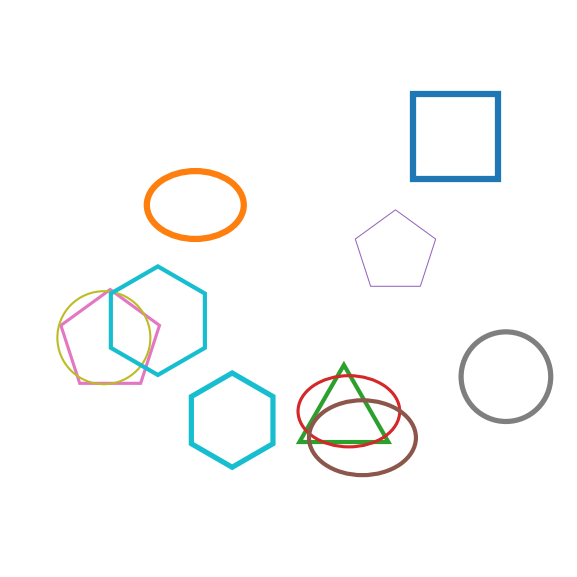[{"shape": "square", "thickness": 3, "radius": 0.37, "center": [0.788, 0.762]}, {"shape": "oval", "thickness": 3, "radius": 0.42, "center": [0.338, 0.644]}, {"shape": "triangle", "thickness": 2, "radius": 0.44, "center": [0.596, 0.278]}, {"shape": "oval", "thickness": 1.5, "radius": 0.44, "center": [0.604, 0.287]}, {"shape": "pentagon", "thickness": 0.5, "radius": 0.37, "center": [0.685, 0.563]}, {"shape": "oval", "thickness": 2, "radius": 0.46, "center": [0.628, 0.241]}, {"shape": "pentagon", "thickness": 1.5, "radius": 0.45, "center": [0.191, 0.408]}, {"shape": "circle", "thickness": 2.5, "radius": 0.39, "center": [0.876, 0.347]}, {"shape": "circle", "thickness": 1, "radius": 0.4, "center": [0.18, 0.414]}, {"shape": "hexagon", "thickness": 2, "radius": 0.47, "center": [0.273, 0.444]}, {"shape": "hexagon", "thickness": 2.5, "radius": 0.41, "center": [0.402, 0.272]}]